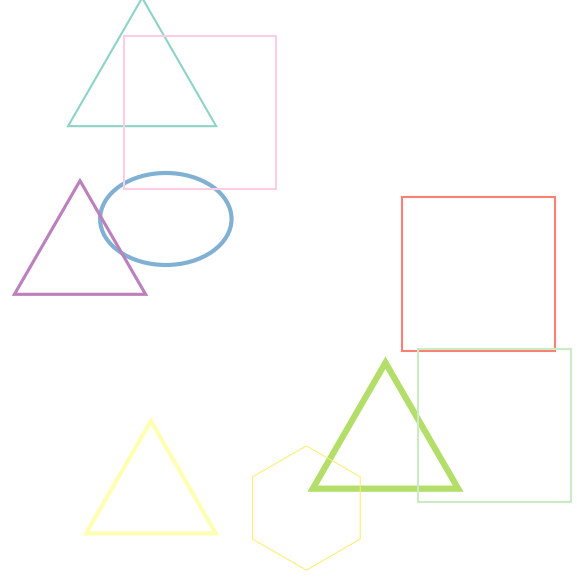[{"shape": "triangle", "thickness": 1, "radius": 0.74, "center": [0.246, 0.855]}, {"shape": "triangle", "thickness": 2, "radius": 0.65, "center": [0.261, 0.14]}, {"shape": "square", "thickness": 1, "radius": 0.66, "center": [0.828, 0.524]}, {"shape": "oval", "thickness": 2, "radius": 0.57, "center": [0.287, 0.62]}, {"shape": "triangle", "thickness": 3, "radius": 0.73, "center": [0.667, 0.226]}, {"shape": "square", "thickness": 1, "radius": 0.66, "center": [0.347, 0.804]}, {"shape": "triangle", "thickness": 1.5, "radius": 0.66, "center": [0.139, 0.555]}, {"shape": "square", "thickness": 1, "radius": 0.66, "center": [0.857, 0.262]}, {"shape": "hexagon", "thickness": 0.5, "radius": 0.54, "center": [0.531, 0.12]}]